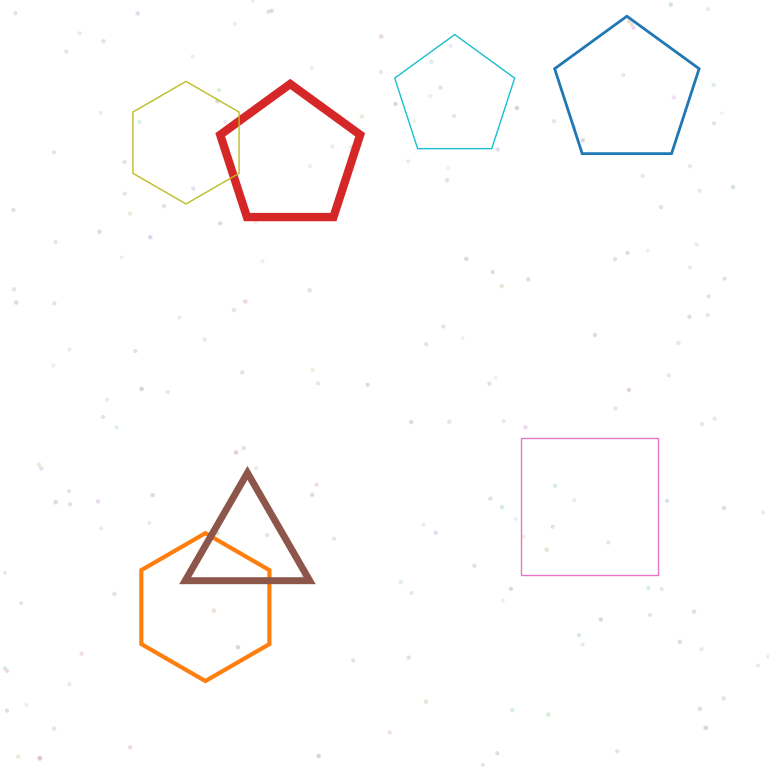[{"shape": "pentagon", "thickness": 1, "radius": 0.49, "center": [0.814, 0.88]}, {"shape": "hexagon", "thickness": 1.5, "radius": 0.48, "center": [0.267, 0.212]}, {"shape": "pentagon", "thickness": 3, "radius": 0.48, "center": [0.377, 0.795]}, {"shape": "triangle", "thickness": 2.5, "radius": 0.47, "center": [0.321, 0.293]}, {"shape": "square", "thickness": 0.5, "radius": 0.44, "center": [0.765, 0.342]}, {"shape": "hexagon", "thickness": 0.5, "radius": 0.4, "center": [0.242, 0.815]}, {"shape": "pentagon", "thickness": 0.5, "radius": 0.41, "center": [0.591, 0.873]}]